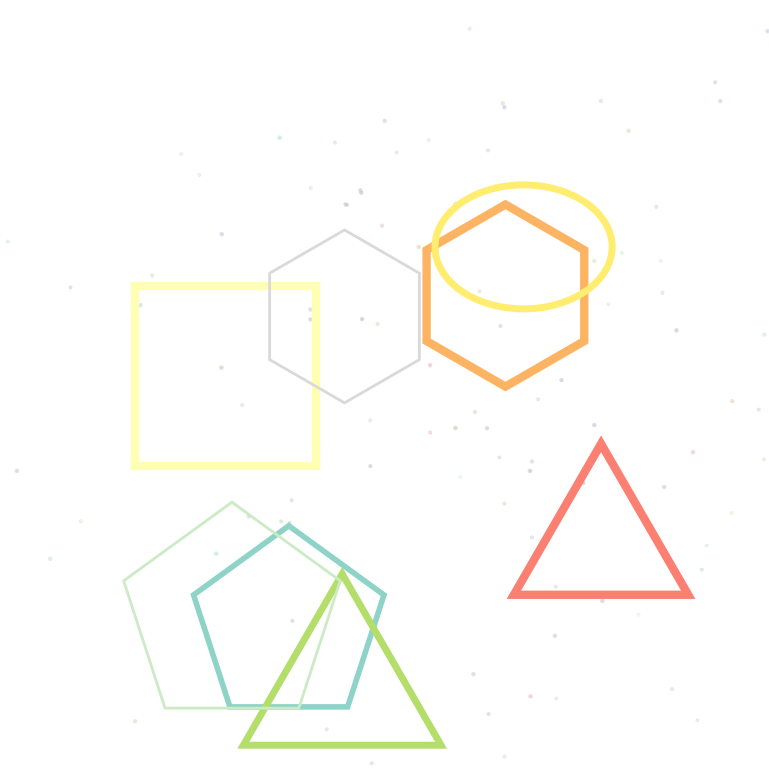[{"shape": "pentagon", "thickness": 2, "radius": 0.65, "center": [0.375, 0.187]}, {"shape": "square", "thickness": 3, "radius": 0.59, "center": [0.293, 0.511]}, {"shape": "triangle", "thickness": 3, "radius": 0.65, "center": [0.781, 0.293]}, {"shape": "hexagon", "thickness": 3, "radius": 0.59, "center": [0.656, 0.616]}, {"shape": "triangle", "thickness": 2.5, "radius": 0.74, "center": [0.444, 0.106]}, {"shape": "hexagon", "thickness": 1, "radius": 0.56, "center": [0.447, 0.589]}, {"shape": "pentagon", "thickness": 1, "radius": 0.74, "center": [0.301, 0.2]}, {"shape": "oval", "thickness": 2.5, "radius": 0.58, "center": [0.68, 0.679]}]